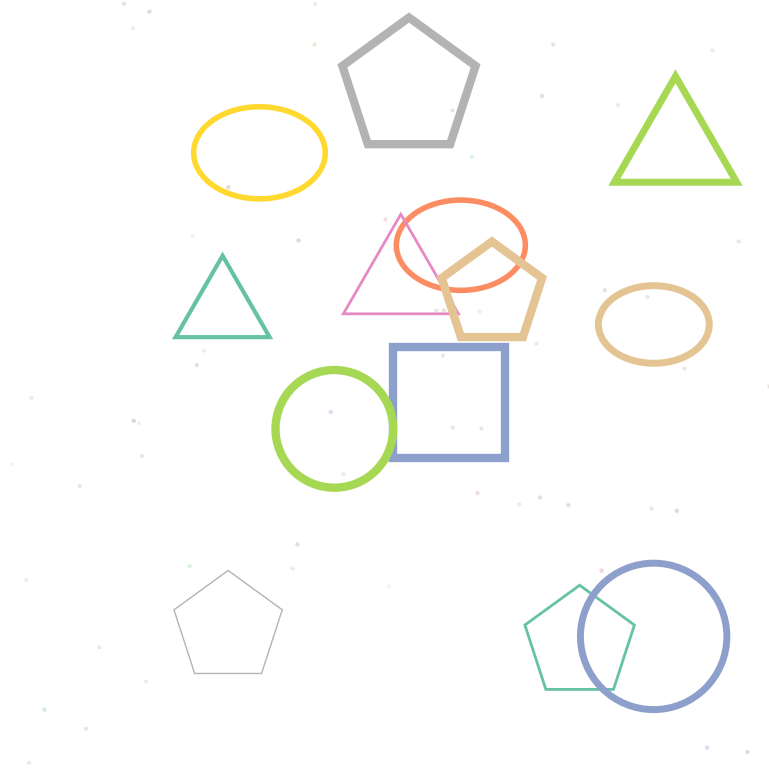[{"shape": "pentagon", "thickness": 1, "radius": 0.37, "center": [0.753, 0.165]}, {"shape": "triangle", "thickness": 1.5, "radius": 0.35, "center": [0.289, 0.597]}, {"shape": "oval", "thickness": 2, "radius": 0.42, "center": [0.599, 0.682]}, {"shape": "circle", "thickness": 2.5, "radius": 0.48, "center": [0.849, 0.174]}, {"shape": "square", "thickness": 3, "radius": 0.36, "center": [0.583, 0.477]}, {"shape": "triangle", "thickness": 1, "radius": 0.43, "center": [0.521, 0.636]}, {"shape": "triangle", "thickness": 2.5, "radius": 0.46, "center": [0.877, 0.809]}, {"shape": "circle", "thickness": 3, "radius": 0.38, "center": [0.434, 0.443]}, {"shape": "oval", "thickness": 2, "radius": 0.43, "center": [0.337, 0.802]}, {"shape": "pentagon", "thickness": 3, "radius": 0.34, "center": [0.639, 0.618]}, {"shape": "oval", "thickness": 2.5, "radius": 0.36, "center": [0.849, 0.579]}, {"shape": "pentagon", "thickness": 3, "radius": 0.45, "center": [0.531, 0.886]}, {"shape": "pentagon", "thickness": 0.5, "radius": 0.37, "center": [0.296, 0.185]}]